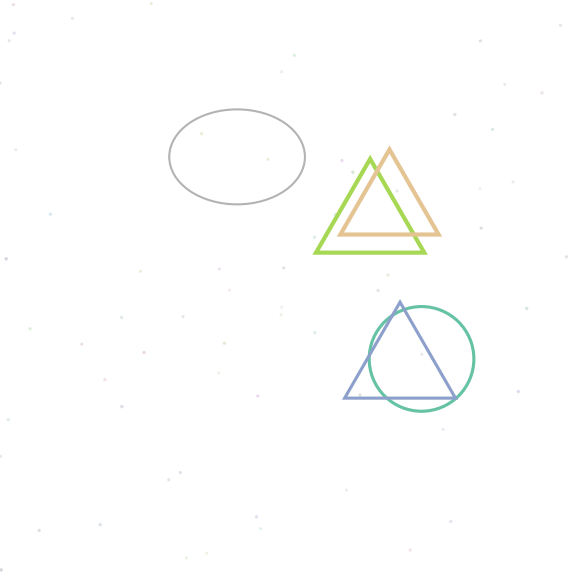[{"shape": "circle", "thickness": 1.5, "radius": 0.45, "center": [0.73, 0.378]}, {"shape": "triangle", "thickness": 1.5, "radius": 0.55, "center": [0.693, 0.365]}, {"shape": "triangle", "thickness": 2, "radius": 0.54, "center": [0.641, 0.616]}, {"shape": "triangle", "thickness": 2, "radius": 0.49, "center": [0.674, 0.642]}, {"shape": "oval", "thickness": 1, "radius": 0.59, "center": [0.411, 0.727]}]